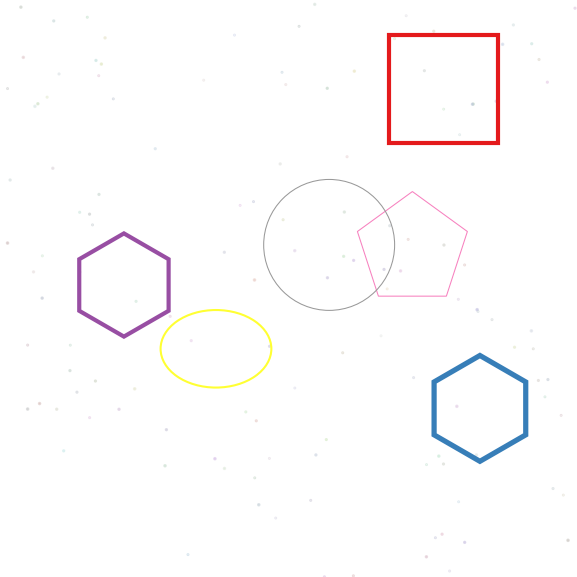[{"shape": "square", "thickness": 2, "radius": 0.47, "center": [0.768, 0.845]}, {"shape": "hexagon", "thickness": 2.5, "radius": 0.46, "center": [0.831, 0.292]}, {"shape": "hexagon", "thickness": 2, "radius": 0.45, "center": [0.215, 0.506]}, {"shape": "oval", "thickness": 1, "radius": 0.48, "center": [0.374, 0.395]}, {"shape": "pentagon", "thickness": 0.5, "radius": 0.5, "center": [0.714, 0.567]}, {"shape": "circle", "thickness": 0.5, "radius": 0.57, "center": [0.57, 0.575]}]